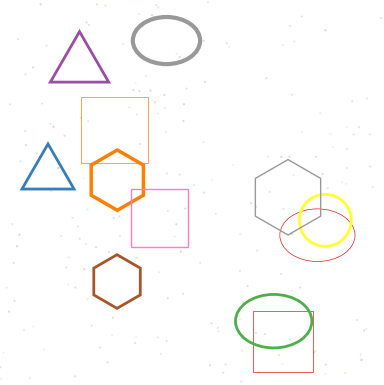[{"shape": "oval", "thickness": 0.5, "radius": 0.49, "center": [0.824, 0.389]}, {"shape": "square", "thickness": 0.5, "radius": 0.39, "center": [0.735, 0.113]}, {"shape": "triangle", "thickness": 2, "radius": 0.39, "center": [0.125, 0.548]}, {"shape": "oval", "thickness": 2, "radius": 0.5, "center": [0.711, 0.166]}, {"shape": "triangle", "thickness": 2, "radius": 0.44, "center": [0.207, 0.83]}, {"shape": "hexagon", "thickness": 2.5, "radius": 0.39, "center": [0.305, 0.532]}, {"shape": "square", "thickness": 0.5, "radius": 0.43, "center": [0.298, 0.663]}, {"shape": "circle", "thickness": 2, "radius": 0.34, "center": [0.845, 0.428]}, {"shape": "hexagon", "thickness": 2, "radius": 0.35, "center": [0.304, 0.269]}, {"shape": "square", "thickness": 1, "radius": 0.37, "center": [0.415, 0.434]}, {"shape": "oval", "thickness": 3, "radius": 0.44, "center": [0.432, 0.895]}, {"shape": "hexagon", "thickness": 1, "radius": 0.49, "center": [0.748, 0.488]}]